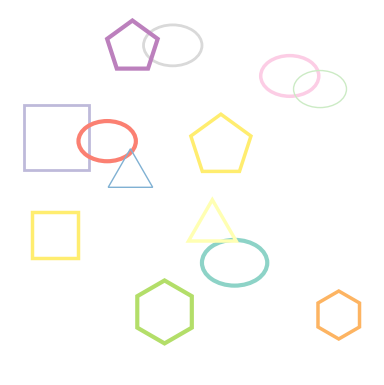[{"shape": "oval", "thickness": 3, "radius": 0.42, "center": [0.609, 0.317]}, {"shape": "triangle", "thickness": 2.5, "radius": 0.36, "center": [0.552, 0.41]}, {"shape": "square", "thickness": 2, "radius": 0.42, "center": [0.146, 0.642]}, {"shape": "oval", "thickness": 3, "radius": 0.37, "center": [0.278, 0.633]}, {"shape": "triangle", "thickness": 1, "radius": 0.33, "center": [0.339, 0.547]}, {"shape": "hexagon", "thickness": 2.5, "radius": 0.31, "center": [0.88, 0.182]}, {"shape": "hexagon", "thickness": 3, "radius": 0.41, "center": [0.427, 0.19]}, {"shape": "oval", "thickness": 2.5, "radius": 0.38, "center": [0.753, 0.803]}, {"shape": "oval", "thickness": 2, "radius": 0.38, "center": [0.449, 0.882]}, {"shape": "pentagon", "thickness": 3, "radius": 0.35, "center": [0.344, 0.878]}, {"shape": "oval", "thickness": 1, "radius": 0.34, "center": [0.831, 0.769]}, {"shape": "pentagon", "thickness": 2.5, "radius": 0.41, "center": [0.574, 0.621]}, {"shape": "square", "thickness": 2.5, "radius": 0.3, "center": [0.143, 0.389]}]